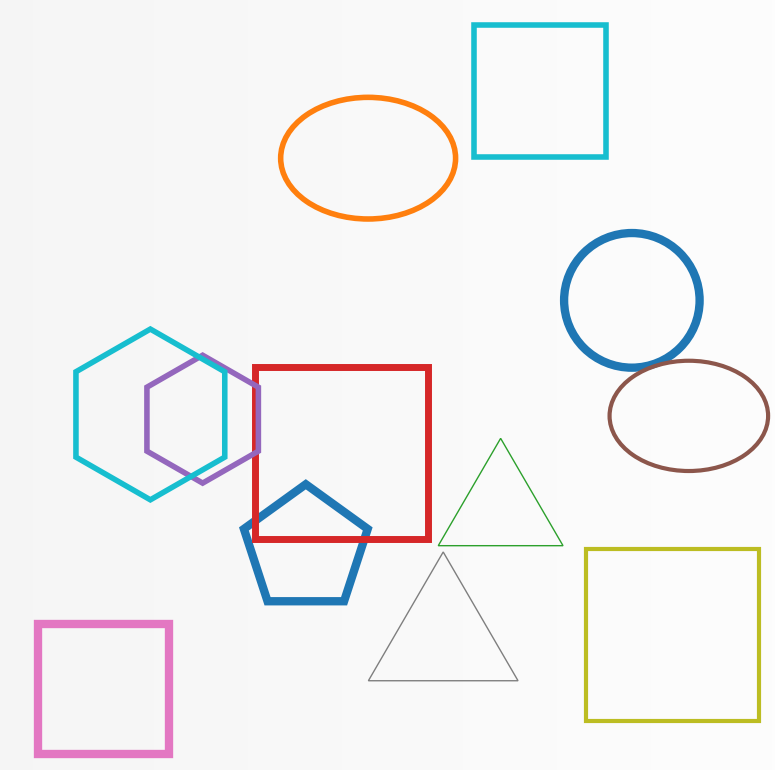[{"shape": "pentagon", "thickness": 3, "radius": 0.42, "center": [0.395, 0.287]}, {"shape": "circle", "thickness": 3, "radius": 0.44, "center": [0.815, 0.61]}, {"shape": "oval", "thickness": 2, "radius": 0.56, "center": [0.475, 0.795]}, {"shape": "triangle", "thickness": 0.5, "radius": 0.46, "center": [0.646, 0.338]}, {"shape": "square", "thickness": 2.5, "radius": 0.56, "center": [0.44, 0.411]}, {"shape": "hexagon", "thickness": 2, "radius": 0.42, "center": [0.261, 0.456]}, {"shape": "oval", "thickness": 1.5, "radius": 0.51, "center": [0.889, 0.46]}, {"shape": "square", "thickness": 3, "radius": 0.42, "center": [0.133, 0.106]}, {"shape": "triangle", "thickness": 0.5, "radius": 0.56, "center": [0.572, 0.172]}, {"shape": "square", "thickness": 1.5, "radius": 0.56, "center": [0.868, 0.176]}, {"shape": "hexagon", "thickness": 2, "radius": 0.55, "center": [0.194, 0.462]}, {"shape": "square", "thickness": 2, "radius": 0.43, "center": [0.697, 0.882]}]